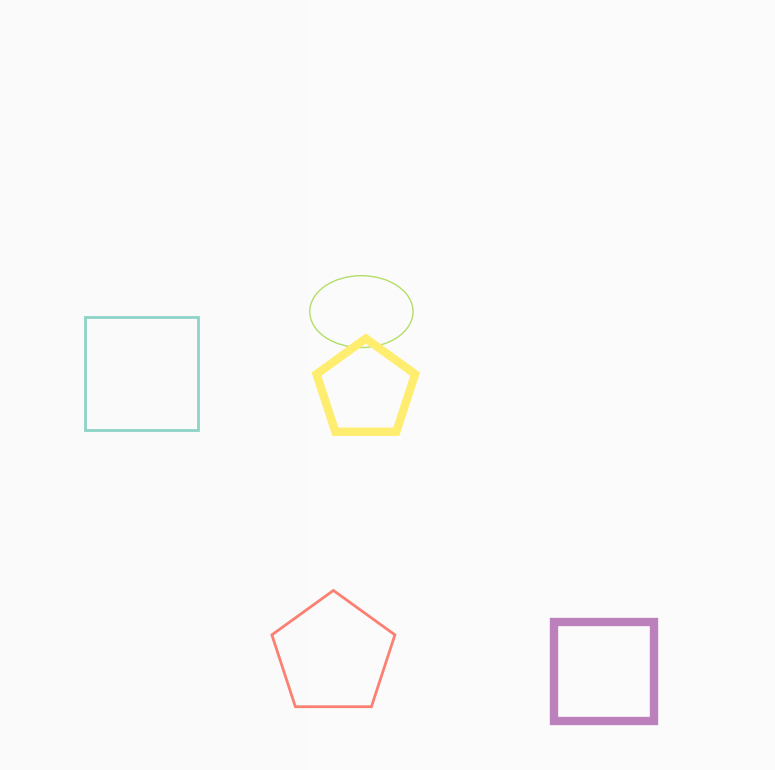[{"shape": "square", "thickness": 1, "radius": 0.37, "center": [0.183, 0.515]}, {"shape": "pentagon", "thickness": 1, "radius": 0.42, "center": [0.43, 0.15]}, {"shape": "oval", "thickness": 0.5, "radius": 0.33, "center": [0.466, 0.595]}, {"shape": "square", "thickness": 3, "radius": 0.32, "center": [0.779, 0.128]}, {"shape": "pentagon", "thickness": 3, "radius": 0.33, "center": [0.472, 0.493]}]